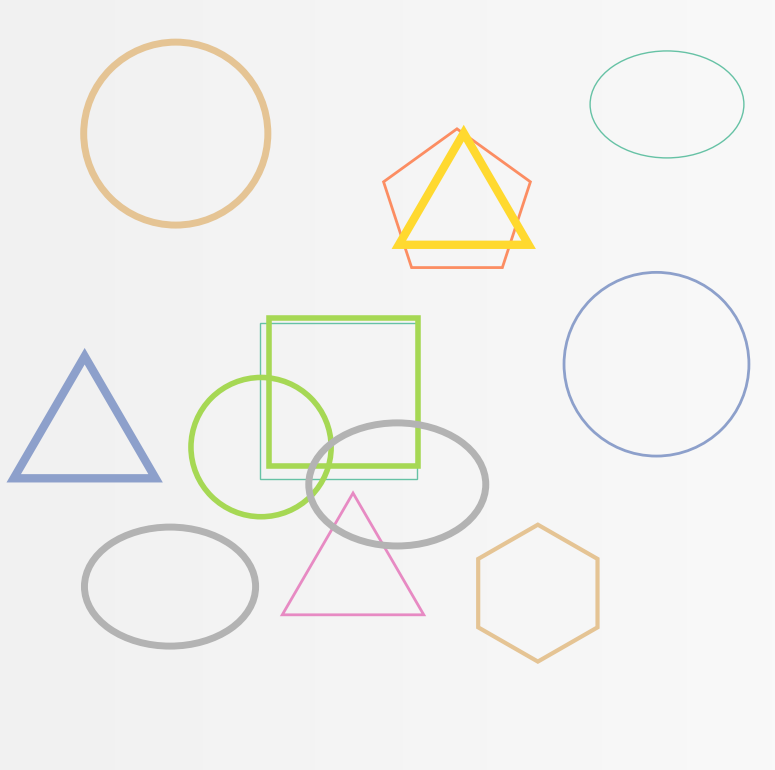[{"shape": "oval", "thickness": 0.5, "radius": 0.5, "center": [0.861, 0.864]}, {"shape": "square", "thickness": 0.5, "radius": 0.51, "center": [0.437, 0.48]}, {"shape": "pentagon", "thickness": 1, "radius": 0.5, "center": [0.59, 0.733]}, {"shape": "triangle", "thickness": 3, "radius": 0.53, "center": [0.109, 0.432]}, {"shape": "circle", "thickness": 1, "radius": 0.6, "center": [0.847, 0.527]}, {"shape": "triangle", "thickness": 1, "radius": 0.53, "center": [0.456, 0.254]}, {"shape": "circle", "thickness": 2, "radius": 0.45, "center": [0.337, 0.419]}, {"shape": "square", "thickness": 2, "radius": 0.48, "center": [0.443, 0.49]}, {"shape": "triangle", "thickness": 3, "radius": 0.48, "center": [0.598, 0.73]}, {"shape": "hexagon", "thickness": 1.5, "radius": 0.44, "center": [0.694, 0.23]}, {"shape": "circle", "thickness": 2.5, "radius": 0.59, "center": [0.227, 0.826]}, {"shape": "oval", "thickness": 2.5, "radius": 0.57, "center": [0.513, 0.371]}, {"shape": "oval", "thickness": 2.5, "radius": 0.55, "center": [0.219, 0.238]}]